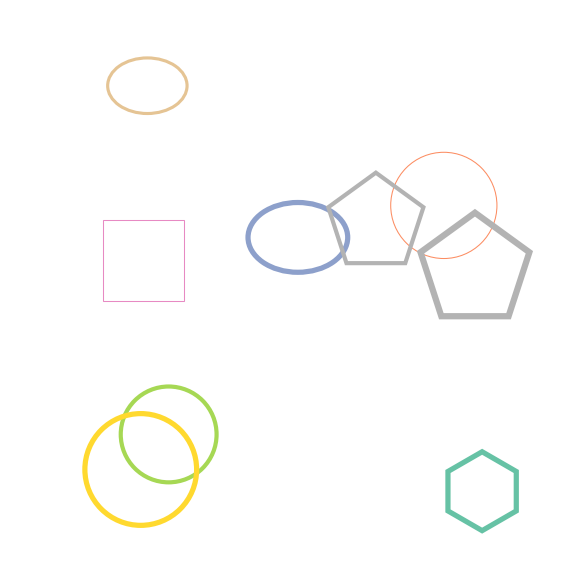[{"shape": "hexagon", "thickness": 2.5, "radius": 0.34, "center": [0.835, 0.149]}, {"shape": "circle", "thickness": 0.5, "radius": 0.46, "center": [0.769, 0.643]}, {"shape": "oval", "thickness": 2.5, "radius": 0.43, "center": [0.516, 0.588]}, {"shape": "square", "thickness": 0.5, "radius": 0.35, "center": [0.249, 0.548]}, {"shape": "circle", "thickness": 2, "radius": 0.41, "center": [0.292, 0.247]}, {"shape": "circle", "thickness": 2.5, "radius": 0.48, "center": [0.244, 0.186]}, {"shape": "oval", "thickness": 1.5, "radius": 0.34, "center": [0.255, 0.851]}, {"shape": "pentagon", "thickness": 2, "radius": 0.43, "center": [0.651, 0.614]}, {"shape": "pentagon", "thickness": 3, "radius": 0.5, "center": [0.822, 0.532]}]